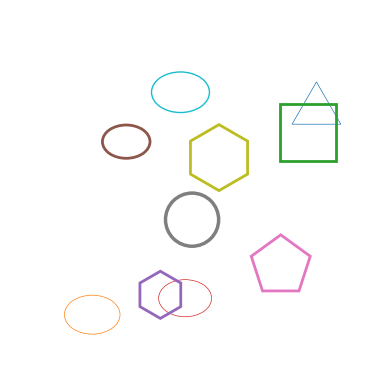[{"shape": "triangle", "thickness": 0.5, "radius": 0.37, "center": [0.822, 0.714]}, {"shape": "oval", "thickness": 0.5, "radius": 0.36, "center": [0.24, 0.183]}, {"shape": "square", "thickness": 2, "radius": 0.37, "center": [0.8, 0.656]}, {"shape": "oval", "thickness": 0.5, "radius": 0.34, "center": [0.481, 0.225]}, {"shape": "hexagon", "thickness": 2, "radius": 0.31, "center": [0.416, 0.234]}, {"shape": "oval", "thickness": 2, "radius": 0.31, "center": [0.328, 0.632]}, {"shape": "pentagon", "thickness": 2, "radius": 0.4, "center": [0.729, 0.309]}, {"shape": "circle", "thickness": 2.5, "radius": 0.35, "center": [0.499, 0.429]}, {"shape": "hexagon", "thickness": 2, "radius": 0.43, "center": [0.569, 0.591]}, {"shape": "oval", "thickness": 1, "radius": 0.38, "center": [0.469, 0.76]}]